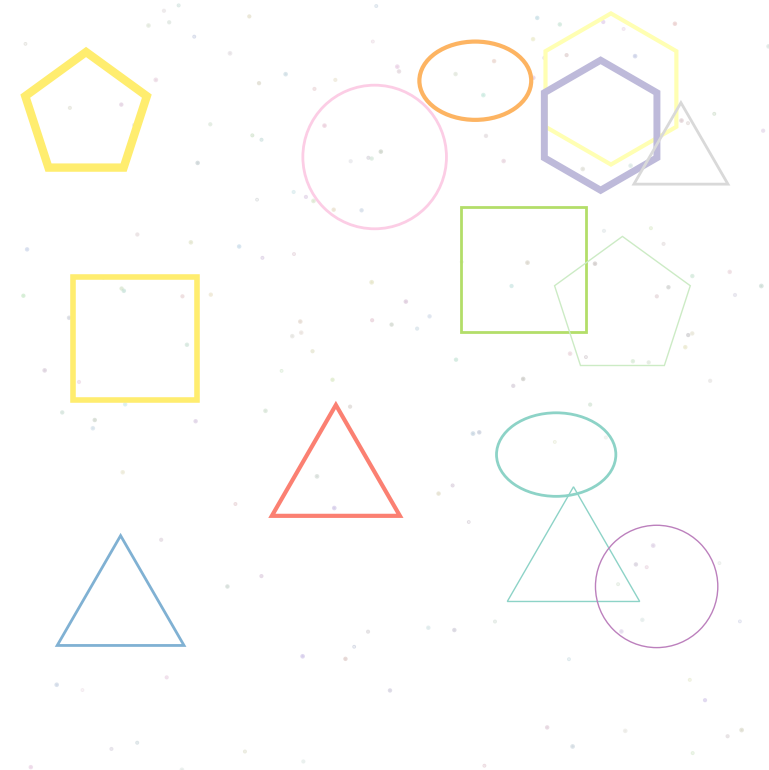[{"shape": "oval", "thickness": 1, "radius": 0.39, "center": [0.722, 0.41]}, {"shape": "triangle", "thickness": 0.5, "radius": 0.5, "center": [0.745, 0.269]}, {"shape": "hexagon", "thickness": 1.5, "radius": 0.49, "center": [0.793, 0.884]}, {"shape": "hexagon", "thickness": 2.5, "radius": 0.42, "center": [0.78, 0.837]}, {"shape": "triangle", "thickness": 1.5, "radius": 0.48, "center": [0.436, 0.378]}, {"shape": "triangle", "thickness": 1, "radius": 0.48, "center": [0.157, 0.209]}, {"shape": "oval", "thickness": 1.5, "radius": 0.36, "center": [0.617, 0.895]}, {"shape": "square", "thickness": 1, "radius": 0.41, "center": [0.68, 0.65]}, {"shape": "circle", "thickness": 1, "radius": 0.47, "center": [0.487, 0.796]}, {"shape": "triangle", "thickness": 1, "radius": 0.35, "center": [0.884, 0.796]}, {"shape": "circle", "thickness": 0.5, "radius": 0.4, "center": [0.853, 0.238]}, {"shape": "pentagon", "thickness": 0.5, "radius": 0.46, "center": [0.808, 0.6]}, {"shape": "pentagon", "thickness": 3, "radius": 0.42, "center": [0.112, 0.849]}, {"shape": "square", "thickness": 2, "radius": 0.4, "center": [0.175, 0.56]}]